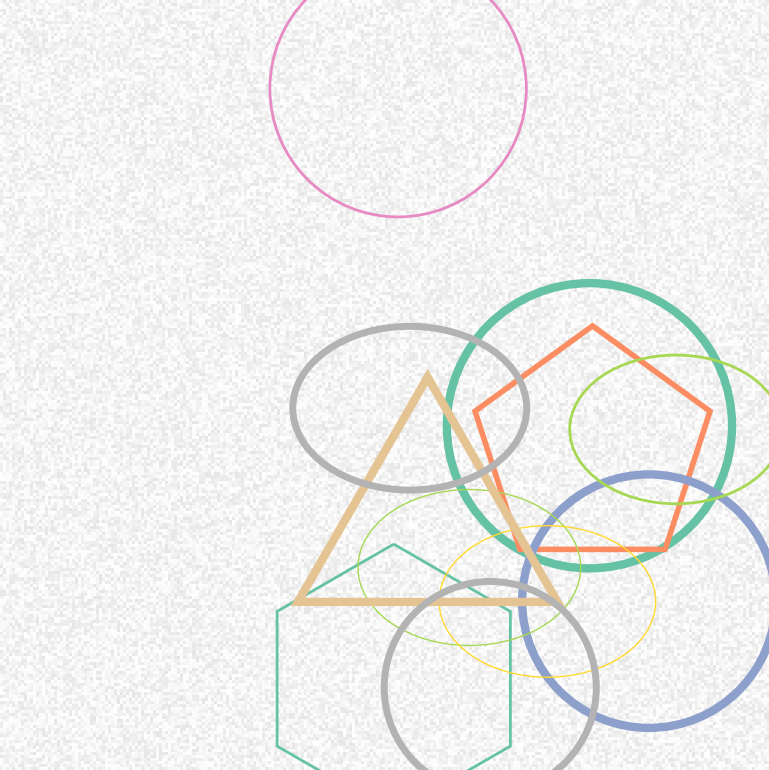[{"shape": "hexagon", "thickness": 1, "radius": 0.87, "center": [0.511, 0.118]}, {"shape": "circle", "thickness": 3, "radius": 0.93, "center": [0.766, 0.447]}, {"shape": "pentagon", "thickness": 2, "radius": 0.8, "center": [0.77, 0.416]}, {"shape": "circle", "thickness": 3, "radius": 0.82, "center": [0.843, 0.219]}, {"shape": "circle", "thickness": 1, "radius": 0.83, "center": [0.517, 0.885]}, {"shape": "oval", "thickness": 0.5, "radius": 0.72, "center": [0.61, 0.263]}, {"shape": "oval", "thickness": 1, "radius": 0.69, "center": [0.878, 0.442]}, {"shape": "oval", "thickness": 0.5, "radius": 0.7, "center": [0.711, 0.219]}, {"shape": "triangle", "thickness": 3, "radius": 0.97, "center": [0.555, 0.316]}, {"shape": "oval", "thickness": 2.5, "radius": 0.76, "center": [0.532, 0.47]}, {"shape": "circle", "thickness": 2.5, "radius": 0.69, "center": [0.637, 0.107]}]